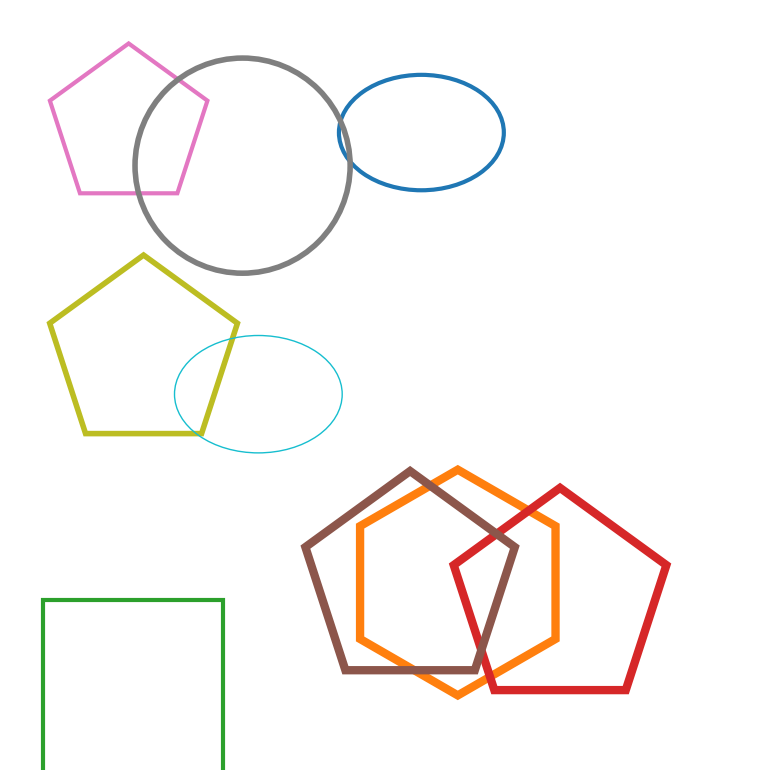[{"shape": "oval", "thickness": 1.5, "radius": 0.54, "center": [0.547, 0.828]}, {"shape": "hexagon", "thickness": 3, "radius": 0.73, "center": [0.595, 0.243]}, {"shape": "square", "thickness": 1.5, "radius": 0.59, "center": [0.173, 0.103]}, {"shape": "pentagon", "thickness": 3, "radius": 0.73, "center": [0.727, 0.221]}, {"shape": "pentagon", "thickness": 3, "radius": 0.71, "center": [0.533, 0.245]}, {"shape": "pentagon", "thickness": 1.5, "radius": 0.54, "center": [0.167, 0.836]}, {"shape": "circle", "thickness": 2, "radius": 0.7, "center": [0.315, 0.785]}, {"shape": "pentagon", "thickness": 2, "radius": 0.64, "center": [0.186, 0.541]}, {"shape": "oval", "thickness": 0.5, "radius": 0.54, "center": [0.336, 0.488]}]